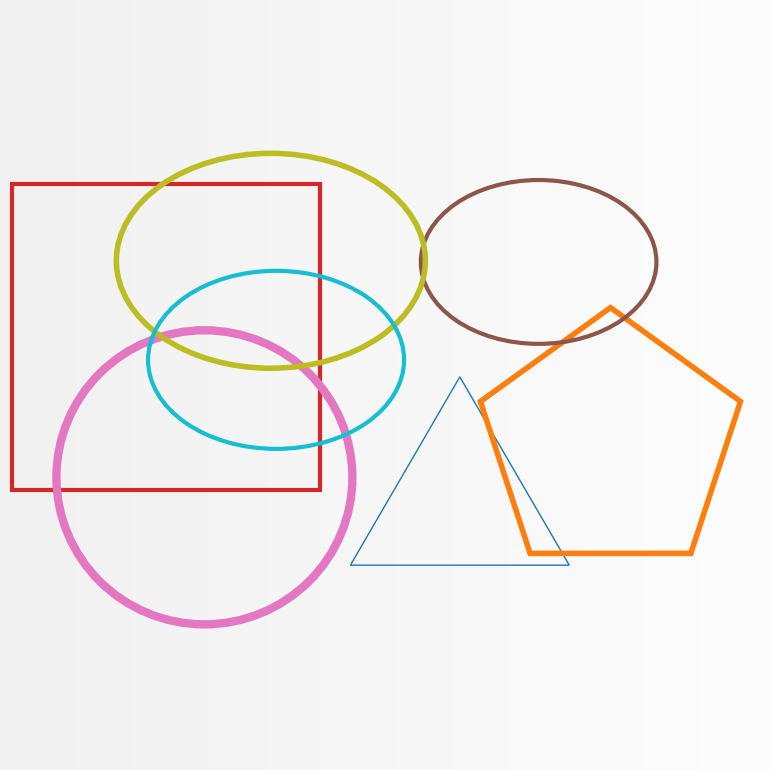[{"shape": "triangle", "thickness": 0.5, "radius": 0.82, "center": [0.593, 0.348]}, {"shape": "pentagon", "thickness": 2, "radius": 0.88, "center": [0.788, 0.424]}, {"shape": "square", "thickness": 1.5, "radius": 0.99, "center": [0.214, 0.563]}, {"shape": "oval", "thickness": 1.5, "radius": 0.76, "center": [0.695, 0.66]}, {"shape": "circle", "thickness": 3, "radius": 0.95, "center": [0.264, 0.38]}, {"shape": "oval", "thickness": 2, "radius": 1.0, "center": [0.349, 0.661]}, {"shape": "oval", "thickness": 1.5, "radius": 0.83, "center": [0.356, 0.533]}]